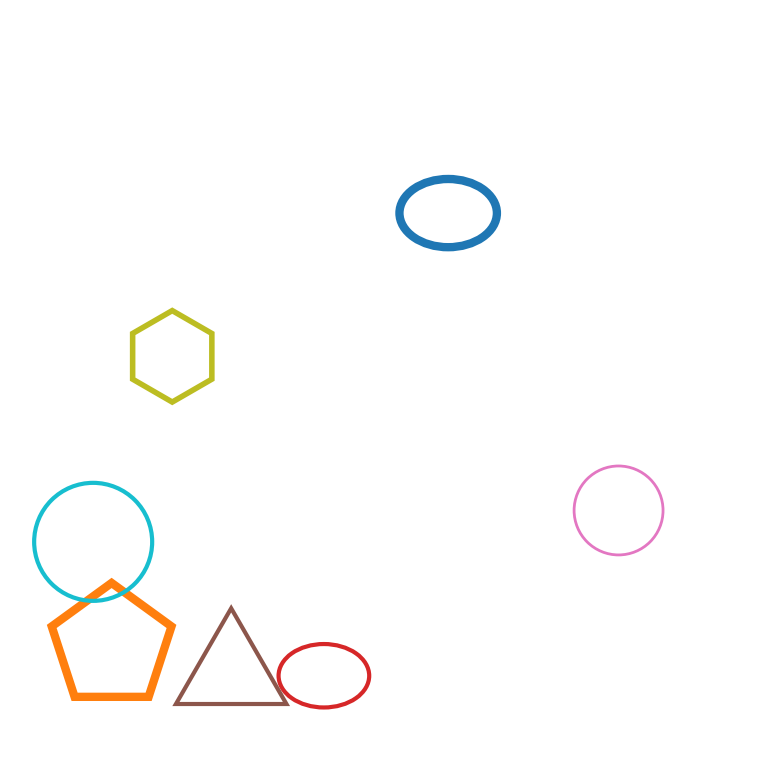[{"shape": "oval", "thickness": 3, "radius": 0.32, "center": [0.582, 0.723]}, {"shape": "pentagon", "thickness": 3, "radius": 0.41, "center": [0.145, 0.161]}, {"shape": "oval", "thickness": 1.5, "radius": 0.29, "center": [0.421, 0.122]}, {"shape": "triangle", "thickness": 1.5, "radius": 0.41, "center": [0.3, 0.127]}, {"shape": "circle", "thickness": 1, "radius": 0.29, "center": [0.803, 0.337]}, {"shape": "hexagon", "thickness": 2, "radius": 0.3, "center": [0.224, 0.537]}, {"shape": "circle", "thickness": 1.5, "radius": 0.38, "center": [0.121, 0.296]}]